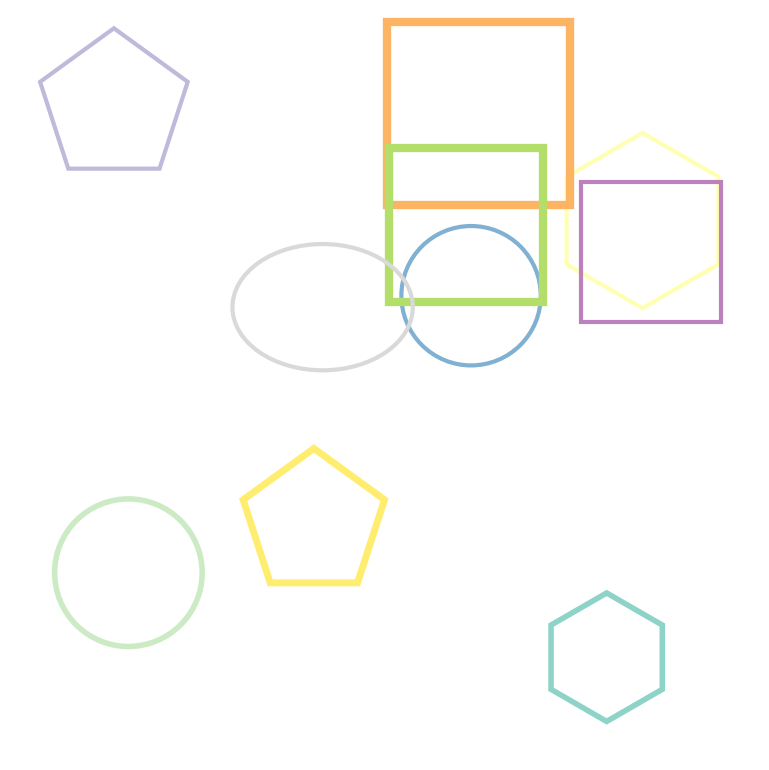[{"shape": "hexagon", "thickness": 2, "radius": 0.42, "center": [0.788, 0.146]}, {"shape": "hexagon", "thickness": 1.5, "radius": 0.57, "center": [0.834, 0.714]}, {"shape": "pentagon", "thickness": 1.5, "radius": 0.5, "center": [0.148, 0.863]}, {"shape": "circle", "thickness": 1.5, "radius": 0.45, "center": [0.612, 0.616]}, {"shape": "square", "thickness": 3, "radius": 0.59, "center": [0.621, 0.853]}, {"shape": "square", "thickness": 3, "radius": 0.5, "center": [0.606, 0.708]}, {"shape": "oval", "thickness": 1.5, "radius": 0.59, "center": [0.419, 0.601]}, {"shape": "square", "thickness": 1.5, "radius": 0.46, "center": [0.845, 0.672]}, {"shape": "circle", "thickness": 2, "radius": 0.48, "center": [0.167, 0.256]}, {"shape": "pentagon", "thickness": 2.5, "radius": 0.48, "center": [0.408, 0.321]}]